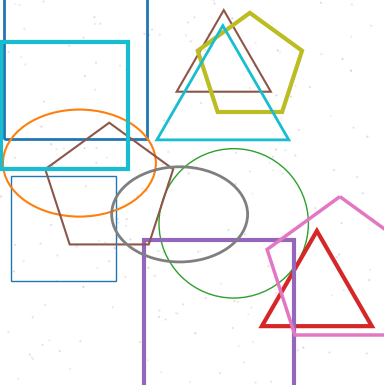[{"shape": "square", "thickness": 2, "radius": 0.93, "center": [0.197, 0.826]}, {"shape": "square", "thickness": 1, "radius": 0.68, "center": [0.165, 0.407]}, {"shape": "oval", "thickness": 1.5, "radius": 0.99, "center": [0.206, 0.576]}, {"shape": "circle", "thickness": 1, "radius": 0.97, "center": [0.607, 0.42]}, {"shape": "triangle", "thickness": 3, "radius": 0.82, "center": [0.823, 0.235]}, {"shape": "square", "thickness": 3, "radius": 0.98, "center": [0.568, 0.182]}, {"shape": "pentagon", "thickness": 1.5, "radius": 0.87, "center": [0.284, 0.506]}, {"shape": "triangle", "thickness": 1.5, "radius": 0.71, "center": [0.581, 0.832]}, {"shape": "pentagon", "thickness": 2.5, "radius": 0.99, "center": [0.883, 0.291]}, {"shape": "oval", "thickness": 2, "radius": 0.88, "center": [0.467, 0.443]}, {"shape": "pentagon", "thickness": 3, "radius": 0.71, "center": [0.649, 0.824]}, {"shape": "square", "thickness": 3, "radius": 0.82, "center": [0.168, 0.726]}, {"shape": "triangle", "thickness": 2, "radius": 0.99, "center": [0.579, 0.736]}]